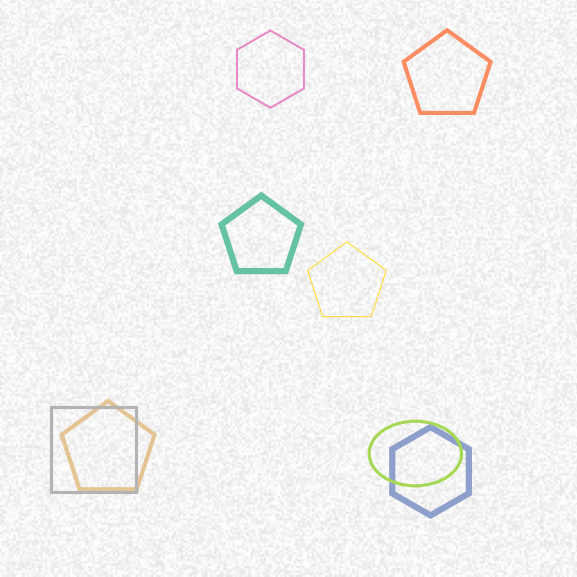[{"shape": "pentagon", "thickness": 3, "radius": 0.36, "center": [0.452, 0.588]}, {"shape": "pentagon", "thickness": 2, "radius": 0.4, "center": [0.774, 0.868]}, {"shape": "hexagon", "thickness": 3, "radius": 0.38, "center": [0.746, 0.183]}, {"shape": "hexagon", "thickness": 1, "radius": 0.33, "center": [0.468, 0.879]}, {"shape": "oval", "thickness": 1.5, "radius": 0.4, "center": [0.719, 0.214]}, {"shape": "pentagon", "thickness": 0.5, "radius": 0.36, "center": [0.601, 0.509]}, {"shape": "pentagon", "thickness": 2, "radius": 0.42, "center": [0.187, 0.22]}, {"shape": "square", "thickness": 1.5, "radius": 0.37, "center": [0.163, 0.221]}]